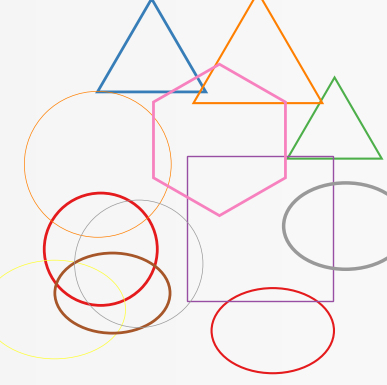[{"shape": "oval", "thickness": 1.5, "radius": 0.79, "center": [0.704, 0.141]}, {"shape": "circle", "thickness": 2, "radius": 0.73, "center": [0.26, 0.353]}, {"shape": "triangle", "thickness": 2, "radius": 0.81, "center": [0.391, 0.842]}, {"shape": "triangle", "thickness": 1.5, "radius": 0.7, "center": [0.863, 0.658]}, {"shape": "square", "thickness": 1, "radius": 0.94, "center": [0.67, 0.407]}, {"shape": "triangle", "thickness": 1.5, "radius": 0.96, "center": [0.666, 0.828]}, {"shape": "circle", "thickness": 0.5, "radius": 0.95, "center": [0.252, 0.573]}, {"shape": "oval", "thickness": 0.5, "radius": 0.92, "center": [0.141, 0.196]}, {"shape": "oval", "thickness": 2, "radius": 0.74, "center": [0.29, 0.239]}, {"shape": "hexagon", "thickness": 2, "radius": 0.98, "center": [0.566, 0.637]}, {"shape": "oval", "thickness": 2.5, "radius": 0.8, "center": [0.892, 0.413]}, {"shape": "circle", "thickness": 0.5, "radius": 0.83, "center": [0.358, 0.315]}]